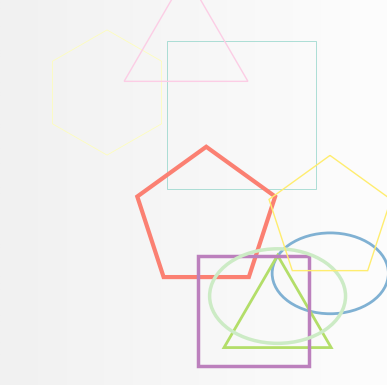[{"shape": "square", "thickness": 0.5, "radius": 0.97, "center": [0.624, 0.702]}, {"shape": "hexagon", "thickness": 0.5, "radius": 0.81, "center": [0.276, 0.76]}, {"shape": "pentagon", "thickness": 3, "radius": 0.94, "center": [0.532, 0.432]}, {"shape": "oval", "thickness": 2, "radius": 0.75, "center": [0.852, 0.29]}, {"shape": "triangle", "thickness": 2, "radius": 0.8, "center": [0.716, 0.177]}, {"shape": "triangle", "thickness": 1, "radius": 0.92, "center": [0.48, 0.881]}, {"shape": "square", "thickness": 2.5, "radius": 0.72, "center": [0.654, 0.193]}, {"shape": "oval", "thickness": 2.5, "radius": 0.88, "center": [0.716, 0.231]}, {"shape": "pentagon", "thickness": 1, "radius": 0.83, "center": [0.852, 0.431]}]